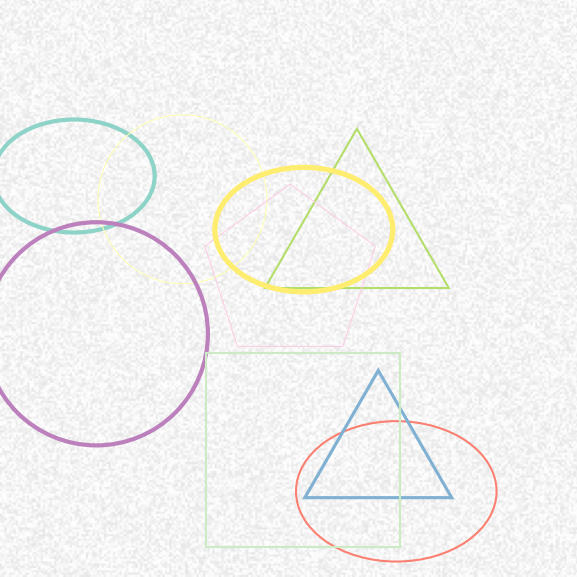[{"shape": "oval", "thickness": 2, "radius": 0.7, "center": [0.128, 0.694]}, {"shape": "circle", "thickness": 0.5, "radius": 0.73, "center": [0.316, 0.654]}, {"shape": "oval", "thickness": 1, "radius": 0.87, "center": [0.686, 0.148]}, {"shape": "triangle", "thickness": 1.5, "radius": 0.73, "center": [0.655, 0.211]}, {"shape": "triangle", "thickness": 1, "radius": 0.92, "center": [0.618, 0.592]}, {"shape": "pentagon", "thickness": 0.5, "radius": 0.78, "center": [0.502, 0.525]}, {"shape": "circle", "thickness": 2, "radius": 0.97, "center": [0.167, 0.421]}, {"shape": "square", "thickness": 1, "radius": 0.84, "center": [0.525, 0.22]}, {"shape": "oval", "thickness": 2.5, "radius": 0.77, "center": [0.526, 0.602]}]